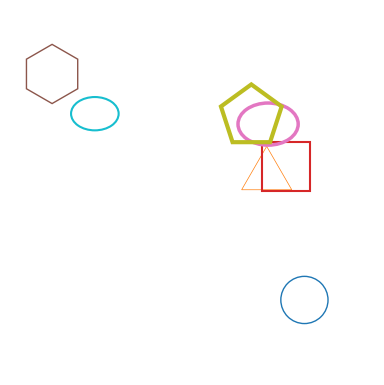[{"shape": "circle", "thickness": 1, "radius": 0.31, "center": [0.791, 0.221]}, {"shape": "triangle", "thickness": 0.5, "radius": 0.38, "center": [0.693, 0.545]}, {"shape": "square", "thickness": 1.5, "radius": 0.32, "center": [0.743, 0.568]}, {"shape": "hexagon", "thickness": 1, "radius": 0.38, "center": [0.135, 0.808]}, {"shape": "oval", "thickness": 2.5, "radius": 0.39, "center": [0.696, 0.678]}, {"shape": "pentagon", "thickness": 3, "radius": 0.41, "center": [0.653, 0.698]}, {"shape": "oval", "thickness": 1.5, "radius": 0.31, "center": [0.246, 0.705]}]